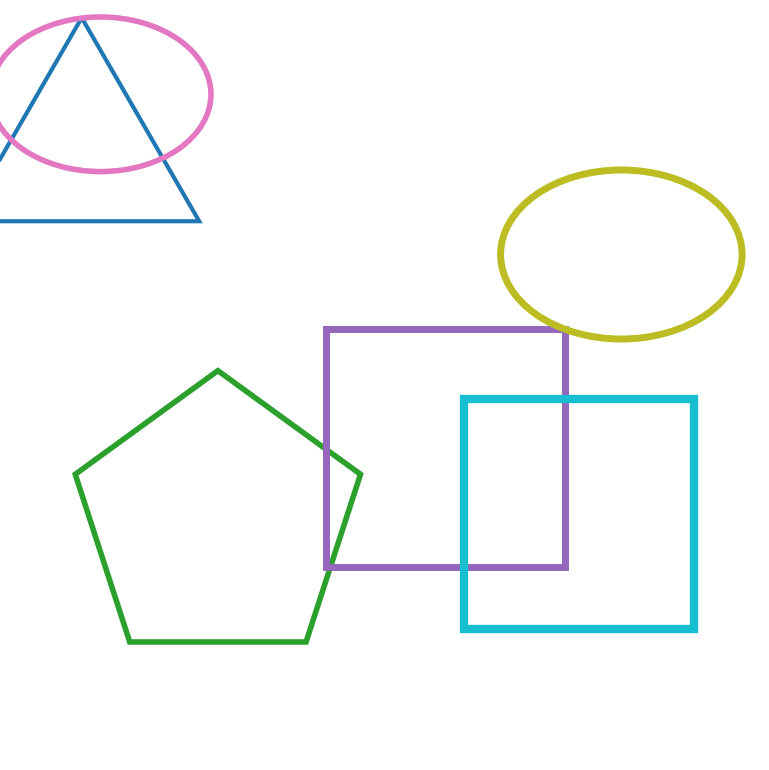[{"shape": "triangle", "thickness": 1.5, "radius": 0.88, "center": [0.106, 0.801]}, {"shape": "pentagon", "thickness": 2, "radius": 0.97, "center": [0.283, 0.324]}, {"shape": "square", "thickness": 2.5, "radius": 0.77, "center": [0.579, 0.418]}, {"shape": "oval", "thickness": 2, "radius": 0.72, "center": [0.131, 0.878]}, {"shape": "oval", "thickness": 2.5, "radius": 0.78, "center": [0.807, 0.669]}, {"shape": "square", "thickness": 3, "radius": 0.75, "center": [0.752, 0.333]}]